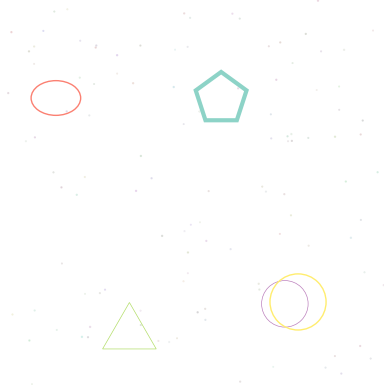[{"shape": "pentagon", "thickness": 3, "radius": 0.35, "center": [0.574, 0.744]}, {"shape": "oval", "thickness": 1, "radius": 0.32, "center": [0.145, 0.745]}, {"shape": "triangle", "thickness": 0.5, "radius": 0.4, "center": [0.336, 0.134]}, {"shape": "circle", "thickness": 0.5, "radius": 0.3, "center": [0.74, 0.211]}, {"shape": "circle", "thickness": 1, "radius": 0.36, "center": [0.774, 0.216]}]